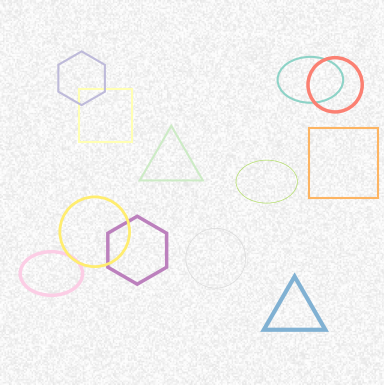[{"shape": "oval", "thickness": 1.5, "radius": 0.43, "center": [0.806, 0.793]}, {"shape": "square", "thickness": 1.5, "radius": 0.34, "center": [0.273, 0.7]}, {"shape": "hexagon", "thickness": 1.5, "radius": 0.35, "center": [0.212, 0.797]}, {"shape": "circle", "thickness": 2.5, "radius": 0.35, "center": [0.87, 0.78]}, {"shape": "triangle", "thickness": 3, "radius": 0.46, "center": [0.765, 0.19]}, {"shape": "square", "thickness": 1.5, "radius": 0.45, "center": [0.893, 0.576]}, {"shape": "oval", "thickness": 0.5, "radius": 0.4, "center": [0.693, 0.528]}, {"shape": "oval", "thickness": 2.5, "radius": 0.41, "center": [0.133, 0.29]}, {"shape": "circle", "thickness": 0.5, "radius": 0.39, "center": [0.56, 0.329]}, {"shape": "hexagon", "thickness": 2.5, "radius": 0.44, "center": [0.356, 0.35]}, {"shape": "triangle", "thickness": 1.5, "radius": 0.47, "center": [0.445, 0.579]}, {"shape": "circle", "thickness": 2, "radius": 0.45, "center": [0.246, 0.398]}]